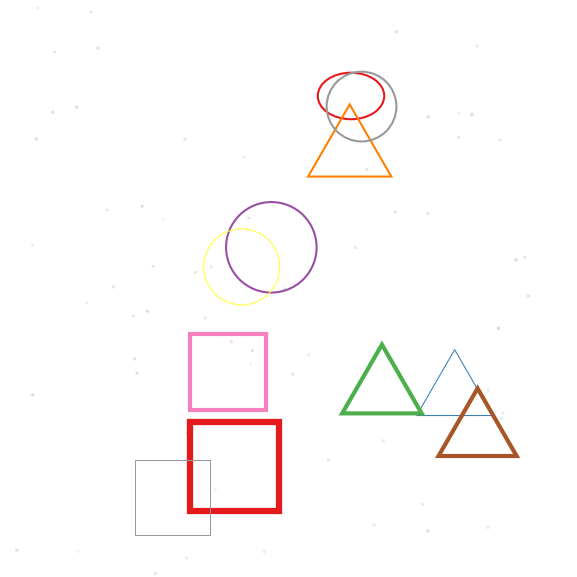[{"shape": "oval", "thickness": 1, "radius": 0.29, "center": [0.608, 0.833]}, {"shape": "square", "thickness": 3, "radius": 0.39, "center": [0.406, 0.192]}, {"shape": "triangle", "thickness": 0.5, "radius": 0.38, "center": [0.787, 0.318]}, {"shape": "triangle", "thickness": 2, "radius": 0.4, "center": [0.661, 0.323]}, {"shape": "circle", "thickness": 1, "radius": 0.39, "center": [0.47, 0.571]}, {"shape": "triangle", "thickness": 1, "radius": 0.42, "center": [0.606, 0.735]}, {"shape": "circle", "thickness": 0.5, "radius": 0.33, "center": [0.418, 0.537]}, {"shape": "triangle", "thickness": 2, "radius": 0.39, "center": [0.827, 0.249]}, {"shape": "square", "thickness": 2, "radius": 0.33, "center": [0.395, 0.354]}, {"shape": "circle", "thickness": 1, "radius": 0.3, "center": [0.626, 0.815]}, {"shape": "square", "thickness": 0.5, "radius": 0.32, "center": [0.299, 0.138]}]